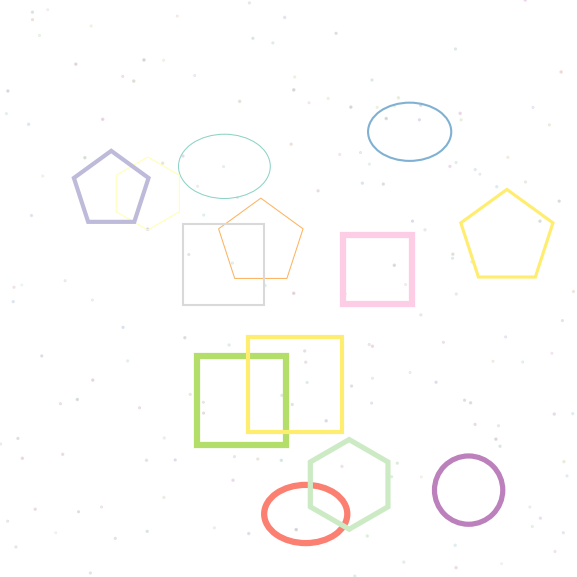[{"shape": "oval", "thickness": 0.5, "radius": 0.4, "center": [0.389, 0.711]}, {"shape": "hexagon", "thickness": 0.5, "radius": 0.32, "center": [0.256, 0.664]}, {"shape": "pentagon", "thickness": 2, "radius": 0.34, "center": [0.193, 0.67]}, {"shape": "oval", "thickness": 3, "radius": 0.36, "center": [0.529, 0.109]}, {"shape": "oval", "thickness": 1, "radius": 0.36, "center": [0.709, 0.771]}, {"shape": "pentagon", "thickness": 0.5, "radius": 0.38, "center": [0.452, 0.579]}, {"shape": "square", "thickness": 3, "radius": 0.39, "center": [0.418, 0.306]}, {"shape": "square", "thickness": 3, "radius": 0.3, "center": [0.654, 0.532]}, {"shape": "square", "thickness": 1, "radius": 0.35, "center": [0.387, 0.541]}, {"shape": "circle", "thickness": 2.5, "radius": 0.3, "center": [0.811, 0.15]}, {"shape": "hexagon", "thickness": 2.5, "radius": 0.39, "center": [0.605, 0.16]}, {"shape": "pentagon", "thickness": 1.5, "radius": 0.42, "center": [0.878, 0.587]}, {"shape": "square", "thickness": 2, "radius": 0.41, "center": [0.511, 0.333]}]